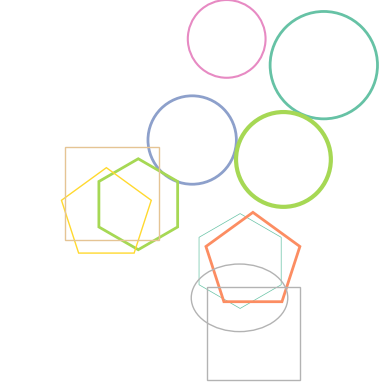[{"shape": "circle", "thickness": 2, "radius": 0.7, "center": [0.841, 0.831]}, {"shape": "hexagon", "thickness": 0.5, "radius": 0.62, "center": [0.624, 0.322]}, {"shape": "pentagon", "thickness": 2, "radius": 0.64, "center": [0.657, 0.32]}, {"shape": "circle", "thickness": 2, "radius": 0.57, "center": [0.499, 0.636]}, {"shape": "circle", "thickness": 1.5, "radius": 0.5, "center": [0.589, 0.899]}, {"shape": "hexagon", "thickness": 2, "radius": 0.59, "center": [0.359, 0.47]}, {"shape": "circle", "thickness": 3, "radius": 0.62, "center": [0.736, 0.586]}, {"shape": "pentagon", "thickness": 1, "radius": 0.61, "center": [0.276, 0.442]}, {"shape": "square", "thickness": 1, "radius": 0.61, "center": [0.291, 0.498]}, {"shape": "oval", "thickness": 1, "radius": 0.63, "center": [0.622, 0.226]}, {"shape": "square", "thickness": 1, "radius": 0.6, "center": [0.659, 0.134]}]